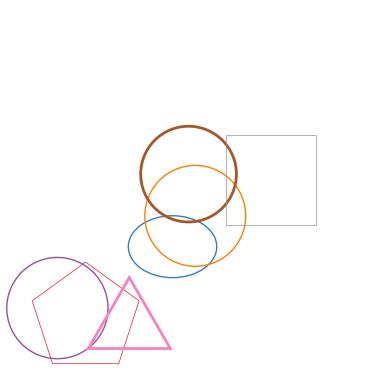[{"shape": "pentagon", "thickness": 0.5, "radius": 0.73, "center": [0.222, 0.173]}, {"shape": "oval", "thickness": 1, "radius": 0.57, "center": [0.448, 0.359]}, {"shape": "circle", "thickness": 1, "radius": 0.66, "center": [0.149, 0.2]}, {"shape": "circle", "thickness": 1, "radius": 0.66, "center": [0.507, 0.439]}, {"shape": "circle", "thickness": 2, "radius": 0.62, "center": [0.49, 0.548]}, {"shape": "triangle", "thickness": 2, "radius": 0.61, "center": [0.336, 0.156]}, {"shape": "square", "thickness": 0.5, "radius": 0.58, "center": [0.704, 0.531]}]